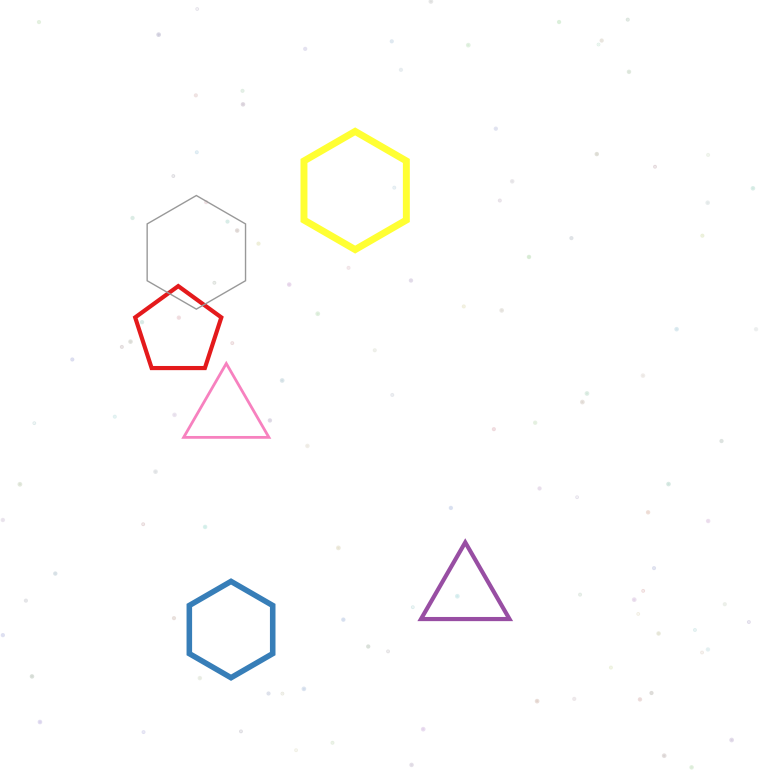[{"shape": "pentagon", "thickness": 1.5, "radius": 0.29, "center": [0.231, 0.57]}, {"shape": "hexagon", "thickness": 2, "radius": 0.31, "center": [0.3, 0.182]}, {"shape": "triangle", "thickness": 1.5, "radius": 0.33, "center": [0.604, 0.229]}, {"shape": "hexagon", "thickness": 2.5, "radius": 0.38, "center": [0.461, 0.753]}, {"shape": "triangle", "thickness": 1, "radius": 0.32, "center": [0.294, 0.464]}, {"shape": "hexagon", "thickness": 0.5, "radius": 0.37, "center": [0.255, 0.672]}]